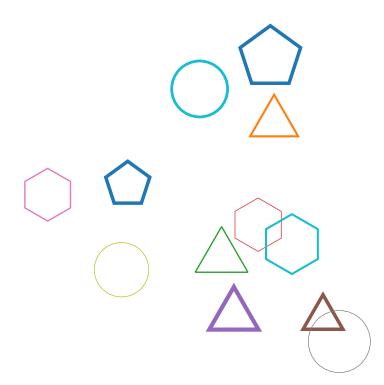[{"shape": "pentagon", "thickness": 2.5, "radius": 0.3, "center": [0.332, 0.521]}, {"shape": "pentagon", "thickness": 2.5, "radius": 0.41, "center": [0.702, 0.851]}, {"shape": "triangle", "thickness": 1.5, "radius": 0.36, "center": [0.712, 0.682]}, {"shape": "triangle", "thickness": 1, "radius": 0.4, "center": [0.576, 0.332]}, {"shape": "hexagon", "thickness": 0.5, "radius": 0.35, "center": [0.67, 0.416]}, {"shape": "triangle", "thickness": 3, "radius": 0.37, "center": [0.607, 0.181]}, {"shape": "triangle", "thickness": 2.5, "radius": 0.3, "center": [0.839, 0.175]}, {"shape": "hexagon", "thickness": 1, "radius": 0.34, "center": [0.124, 0.494]}, {"shape": "circle", "thickness": 0.5, "radius": 0.4, "center": [0.881, 0.113]}, {"shape": "circle", "thickness": 0.5, "radius": 0.35, "center": [0.316, 0.299]}, {"shape": "circle", "thickness": 2, "radius": 0.36, "center": [0.519, 0.769]}, {"shape": "hexagon", "thickness": 1.5, "radius": 0.39, "center": [0.758, 0.366]}]